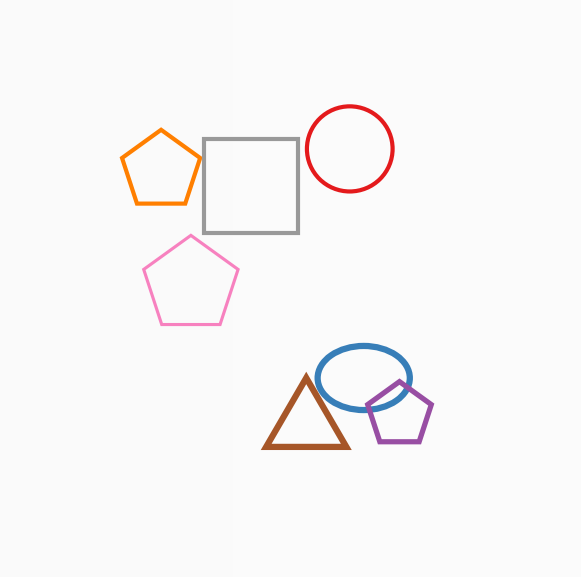[{"shape": "circle", "thickness": 2, "radius": 0.37, "center": [0.602, 0.741]}, {"shape": "oval", "thickness": 3, "radius": 0.4, "center": [0.626, 0.345]}, {"shape": "pentagon", "thickness": 2.5, "radius": 0.29, "center": [0.687, 0.281]}, {"shape": "pentagon", "thickness": 2, "radius": 0.35, "center": [0.277, 0.704]}, {"shape": "triangle", "thickness": 3, "radius": 0.4, "center": [0.527, 0.265]}, {"shape": "pentagon", "thickness": 1.5, "radius": 0.43, "center": [0.328, 0.506]}, {"shape": "square", "thickness": 2, "radius": 0.41, "center": [0.432, 0.677]}]